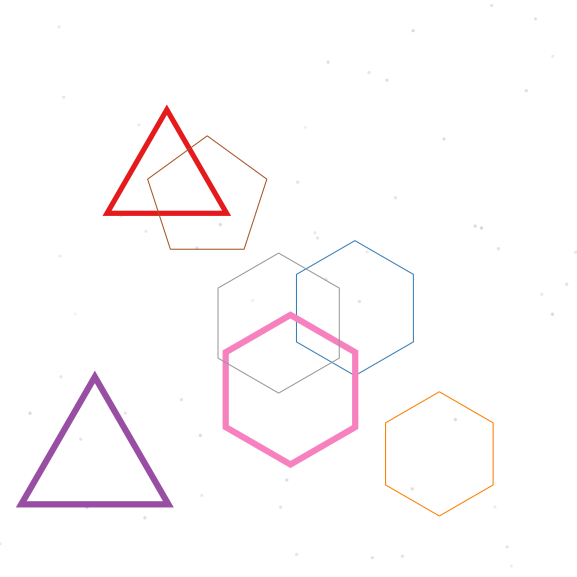[{"shape": "triangle", "thickness": 2.5, "radius": 0.6, "center": [0.289, 0.69]}, {"shape": "hexagon", "thickness": 0.5, "radius": 0.58, "center": [0.615, 0.466]}, {"shape": "triangle", "thickness": 3, "radius": 0.74, "center": [0.164, 0.199]}, {"shape": "hexagon", "thickness": 0.5, "radius": 0.54, "center": [0.761, 0.213]}, {"shape": "pentagon", "thickness": 0.5, "radius": 0.54, "center": [0.359, 0.655]}, {"shape": "hexagon", "thickness": 3, "radius": 0.65, "center": [0.503, 0.324]}, {"shape": "hexagon", "thickness": 0.5, "radius": 0.61, "center": [0.483, 0.44]}]